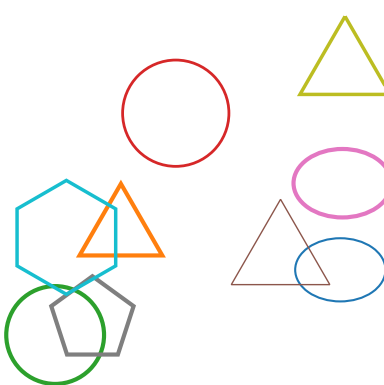[{"shape": "oval", "thickness": 1.5, "radius": 0.59, "center": [0.884, 0.299]}, {"shape": "triangle", "thickness": 3, "radius": 0.62, "center": [0.314, 0.399]}, {"shape": "circle", "thickness": 3, "radius": 0.64, "center": [0.143, 0.13]}, {"shape": "circle", "thickness": 2, "radius": 0.69, "center": [0.457, 0.706]}, {"shape": "triangle", "thickness": 1, "radius": 0.74, "center": [0.729, 0.335]}, {"shape": "oval", "thickness": 3, "radius": 0.64, "center": [0.889, 0.524]}, {"shape": "pentagon", "thickness": 3, "radius": 0.56, "center": [0.24, 0.17]}, {"shape": "triangle", "thickness": 2.5, "radius": 0.68, "center": [0.896, 0.822]}, {"shape": "hexagon", "thickness": 2.5, "radius": 0.74, "center": [0.172, 0.383]}]